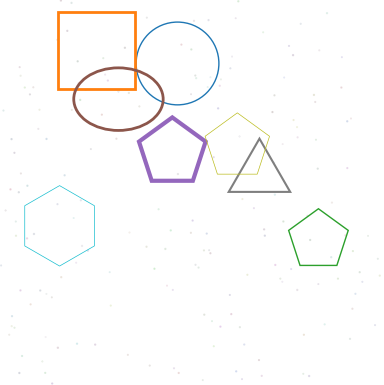[{"shape": "circle", "thickness": 1, "radius": 0.54, "center": [0.461, 0.835]}, {"shape": "square", "thickness": 2, "radius": 0.5, "center": [0.25, 0.868]}, {"shape": "pentagon", "thickness": 1, "radius": 0.41, "center": [0.827, 0.376]}, {"shape": "pentagon", "thickness": 3, "radius": 0.45, "center": [0.448, 0.604]}, {"shape": "oval", "thickness": 2, "radius": 0.58, "center": [0.308, 0.742]}, {"shape": "triangle", "thickness": 1.5, "radius": 0.46, "center": [0.674, 0.548]}, {"shape": "pentagon", "thickness": 0.5, "radius": 0.44, "center": [0.616, 0.619]}, {"shape": "hexagon", "thickness": 0.5, "radius": 0.52, "center": [0.155, 0.413]}]